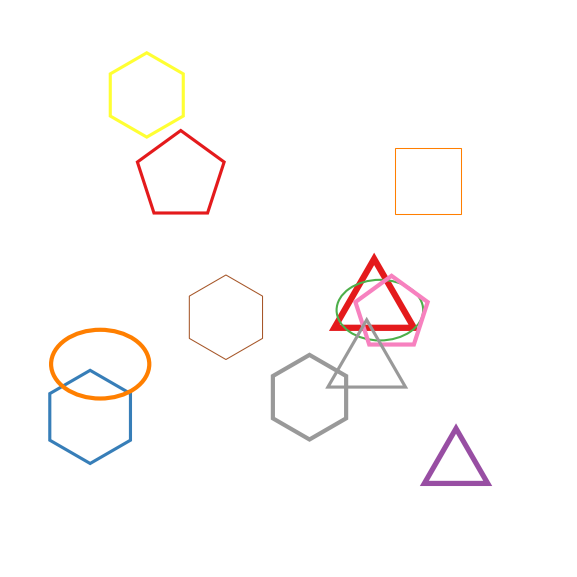[{"shape": "pentagon", "thickness": 1.5, "radius": 0.39, "center": [0.313, 0.694]}, {"shape": "triangle", "thickness": 3, "radius": 0.4, "center": [0.648, 0.471]}, {"shape": "hexagon", "thickness": 1.5, "radius": 0.4, "center": [0.156, 0.277]}, {"shape": "oval", "thickness": 1, "radius": 0.37, "center": [0.658, 0.462]}, {"shape": "triangle", "thickness": 2.5, "radius": 0.32, "center": [0.79, 0.194]}, {"shape": "oval", "thickness": 2, "radius": 0.43, "center": [0.173, 0.369]}, {"shape": "square", "thickness": 0.5, "radius": 0.29, "center": [0.741, 0.686]}, {"shape": "hexagon", "thickness": 1.5, "radius": 0.36, "center": [0.254, 0.835]}, {"shape": "hexagon", "thickness": 0.5, "radius": 0.37, "center": [0.391, 0.45]}, {"shape": "pentagon", "thickness": 2, "radius": 0.33, "center": [0.678, 0.456]}, {"shape": "triangle", "thickness": 1.5, "radius": 0.39, "center": [0.635, 0.368]}, {"shape": "hexagon", "thickness": 2, "radius": 0.37, "center": [0.536, 0.311]}]